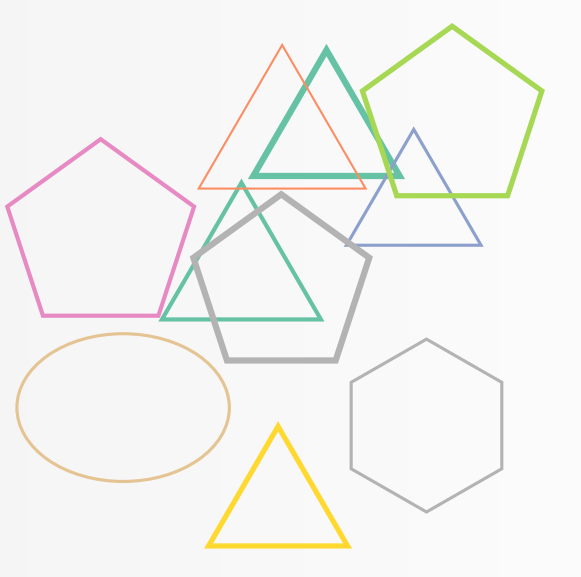[{"shape": "triangle", "thickness": 2, "radius": 0.79, "center": [0.415, 0.525]}, {"shape": "triangle", "thickness": 3, "radius": 0.73, "center": [0.562, 0.767]}, {"shape": "triangle", "thickness": 1, "radius": 0.83, "center": [0.485, 0.755]}, {"shape": "triangle", "thickness": 1.5, "radius": 0.67, "center": [0.712, 0.641]}, {"shape": "pentagon", "thickness": 2, "radius": 0.84, "center": [0.173, 0.589]}, {"shape": "pentagon", "thickness": 2.5, "radius": 0.81, "center": [0.778, 0.791]}, {"shape": "triangle", "thickness": 2.5, "radius": 0.69, "center": [0.478, 0.123]}, {"shape": "oval", "thickness": 1.5, "radius": 0.91, "center": [0.212, 0.293]}, {"shape": "hexagon", "thickness": 1.5, "radius": 0.75, "center": [0.734, 0.262]}, {"shape": "pentagon", "thickness": 3, "radius": 0.8, "center": [0.484, 0.504]}]